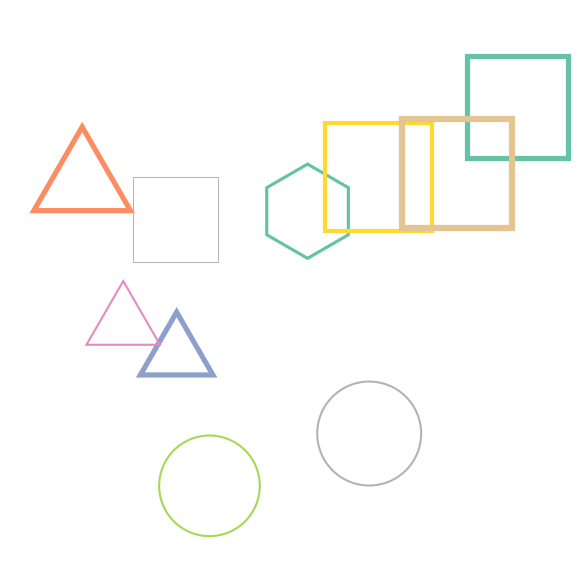[{"shape": "hexagon", "thickness": 1.5, "radius": 0.41, "center": [0.533, 0.633]}, {"shape": "square", "thickness": 2.5, "radius": 0.44, "center": [0.896, 0.814]}, {"shape": "triangle", "thickness": 2.5, "radius": 0.48, "center": [0.142, 0.683]}, {"shape": "triangle", "thickness": 2.5, "radius": 0.36, "center": [0.306, 0.386]}, {"shape": "triangle", "thickness": 1, "radius": 0.37, "center": [0.213, 0.439]}, {"shape": "circle", "thickness": 1, "radius": 0.44, "center": [0.363, 0.158]}, {"shape": "square", "thickness": 2, "radius": 0.47, "center": [0.655, 0.693]}, {"shape": "square", "thickness": 3, "radius": 0.48, "center": [0.791, 0.699]}, {"shape": "circle", "thickness": 1, "radius": 0.45, "center": [0.639, 0.248]}, {"shape": "square", "thickness": 0.5, "radius": 0.37, "center": [0.304, 0.619]}]